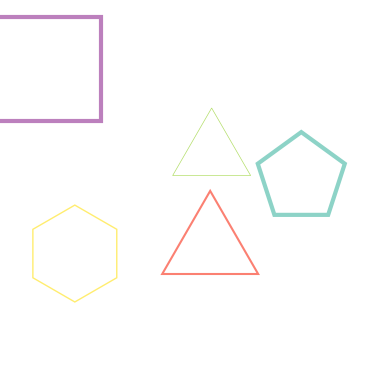[{"shape": "pentagon", "thickness": 3, "radius": 0.59, "center": [0.783, 0.538]}, {"shape": "triangle", "thickness": 1.5, "radius": 0.72, "center": [0.546, 0.36]}, {"shape": "triangle", "thickness": 0.5, "radius": 0.58, "center": [0.55, 0.602]}, {"shape": "square", "thickness": 3, "radius": 0.68, "center": [0.126, 0.821]}, {"shape": "hexagon", "thickness": 1, "radius": 0.63, "center": [0.194, 0.341]}]